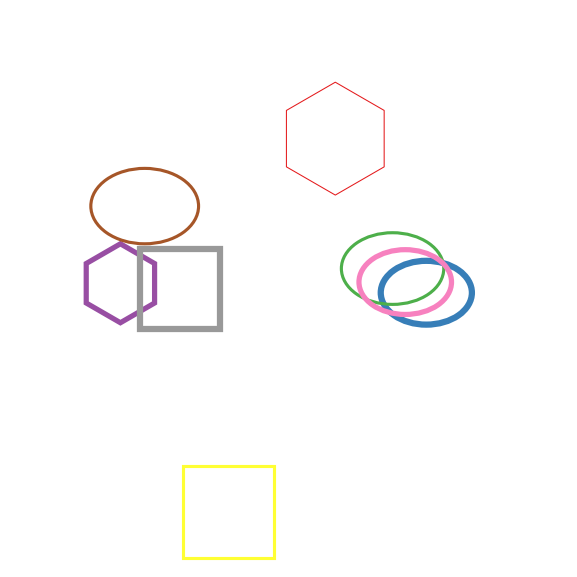[{"shape": "hexagon", "thickness": 0.5, "radius": 0.49, "center": [0.581, 0.759]}, {"shape": "oval", "thickness": 3, "radius": 0.39, "center": [0.738, 0.492]}, {"shape": "oval", "thickness": 1.5, "radius": 0.44, "center": [0.68, 0.534]}, {"shape": "hexagon", "thickness": 2.5, "radius": 0.34, "center": [0.208, 0.509]}, {"shape": "square", "thickness": 1.5, "radius": 0.4, "center": [0.396, 0.112]}, {"shape": "oval", "thickness": 1.5, "radius": 0.47, "center": [0.251, 0.642]}, {"shape": "oval", "thickness": 2.5, "radius": 0.4, "center": [0.702, 0.511]}, {"shape": "square", "thickness": 3, "radius": 0.35, "center": [0.311, 0.498]}]